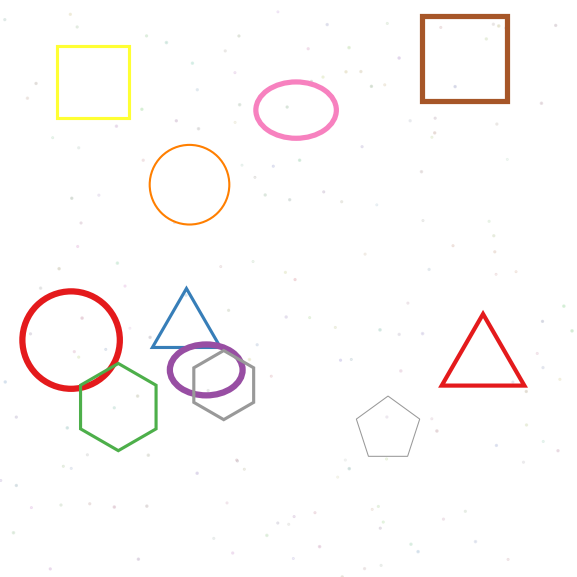[{"shape": "triangle", "thickness": 2, "radius": 0.41, "center": [0.836, 0.373]}, {"shape": "circle", "thickness": 3, "radius": 0.42, "center": [0.123, 0.41]}, {"shape": "triangle", "thickness": 1.5, "radius": 0.34, "center": [0.323, 0.431]}, {"shape": "hexagon", "thickness": 1.5, "radius": 0.38, "center": [0.205, 0.294]}, {"shape": "oval", "thickness": 3, "radius": 0.31, "center": [0.357, 0.359]}, {"shape": "circle", "thickness": 1, "radius": 0.34, "center": [0.328, 0.679]}, {"shape": "square", "thickness": 1.5, "radius": 0.31, "center": [0.16, 0.858]}, {"shape": "square", "thickness": 2.5, "radius": 0.37, "center": [0.805, 0.898]}, {"shape": "oval", "thickness": 2.5, "radius": 0.35, "center": [0.513, 0.808]}, {"shape": "hexagon", "thickness": 1.5, "radius": 0.3, "center": [0.387, 0.332]}, {"shape": "pentagon", "thickness": 0.5, "radius": 0.29, "center": [0.672, 0.256]}]